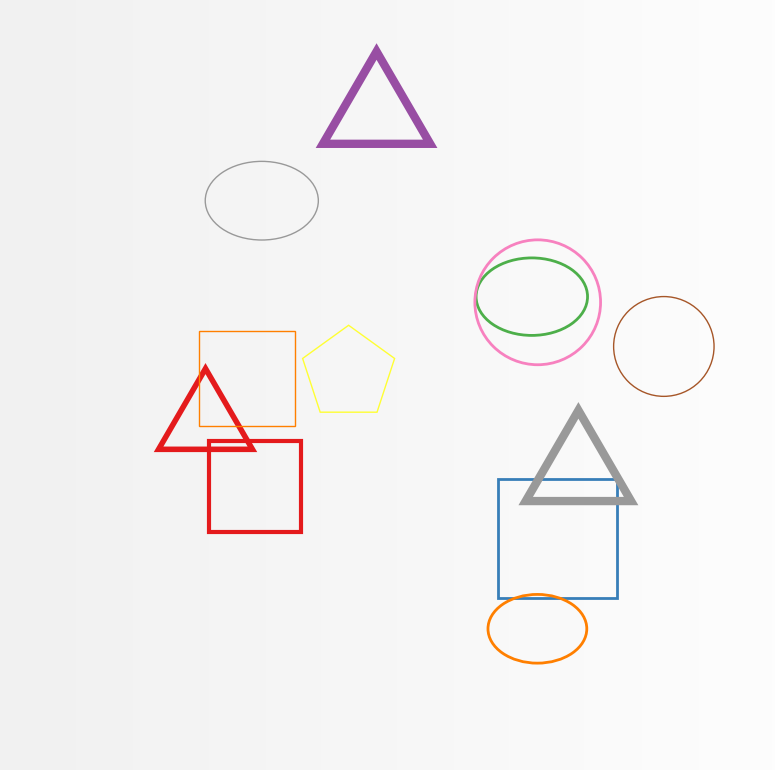[{"shape": "triangle", "thickness": 2, "radius": 0.35, "center": [0.265, 0.451]}, {"shape": "square", "thickness": 1.5, "radius": 0.3, "center": [0.329, 0.368]}, {"shape": "square", "thickness": 1, "radius": 0.39, "center": [0.719, 0.3]}, {"shape": "oval", "thickness": 1, "radius": 0.36, "center": [0.686, 0.615]}, {"shape": "triangle", "thickness": 3, "radius": 0.4, "center": [0.486, 0.853]}, {"shape": "oval", "thickness": 1, "radius": 0.32, "center": [0.693, 0.183]}, {"shape": "square", "thickness": 0.5, "radius": 0.31, "center": [0.319, 0.508]}, {"shape": "pentagon", "thickness": 0.5, "radius": 0.31, "center": [0.45, 0.515]}, {"shape": "circle", "thickness": 0.5, "radius": 0.32, "center": [0.857, 0.55]}, {"shape": "circle", "thickness": 1, "radius": 0.41, "center": [0.694, 0.607]}, {"shape": "triangle", "thickness": 3, "radius": 0.39, "center": [0.746, 0.389]}, {"shape": "oval", "thickness": 0.5, "radius": 0.36, "center": [0.338, 0.739]}]